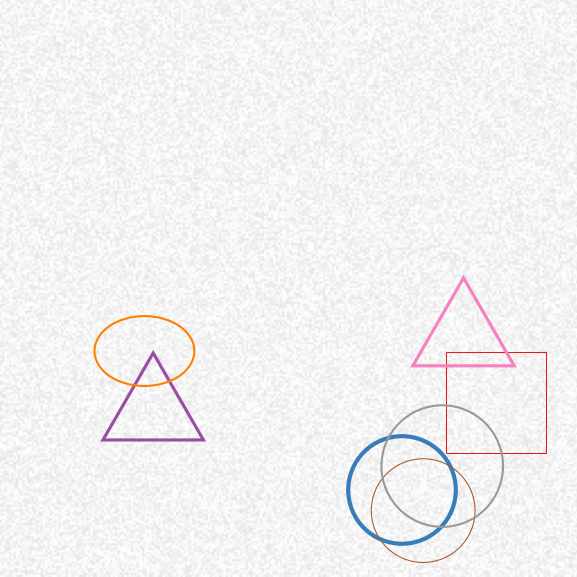[{"shape": "square", "thickness": 0.5, "radius": 0.43, "center": [0.859, 0.302]}, {"shape": "circle", "thickness": 2, "radius": 0.47, "center": [0.696, 0.151]}, {"shape": "triangle", "thickness": 1.5, "radius": 0.5, "center": [0.265, 0.287]}, {"shape": "oval", "thickness": 1, "radius": 0.43, "center": [0.25, 0.391]}, {"shape": "circle", "thickness": 0.5, "radius": 0.45, "center": [0.733, 0.115]}, {"shape": "triangle", "thickness": 1.5, "radius": 0.51, "center": [0.803, 0.416]}, {"shape": "circle", "thickness": 1, "radius": 0.53, "center": [0.766, 0.192]}]